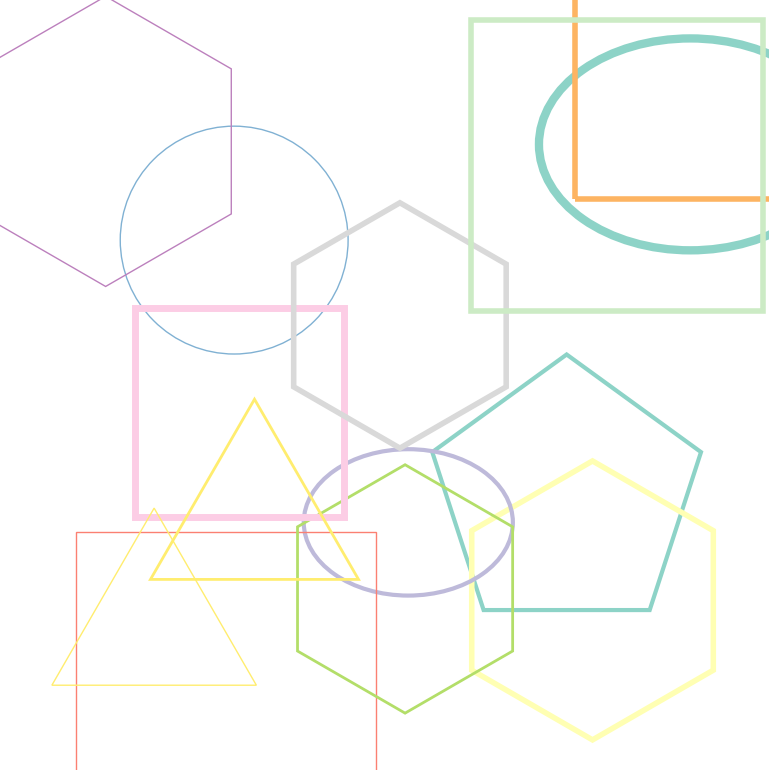[{"shape": "pentagon", "thickness": 1.5, "radius": 0.92, "center": [0.736, 0.356]}, {"shape": "oval", "thickness": 3, "radius": 0.98, "center": [0.897, 0.812]}, {"shape": "hexagon", "thickness": 2, "radius": 0.91, "center": [0.77, 0.22]}, {"shape": "oval", "thickness": 1.5, "radius": 0.68, "center": [0.53, 0.322]}, {"shape": "square", "thickness": 0.5, "radius": 0.97, "center": [0.294, 0.114]}, {"shape": "circle", "thickness": 0.5, "radius": 0.74, "center": [0.304, 0.688]}, {"shape": "square", "thickness": 2, "radius": 0.73, "center": [0.893, 0.888]}, {"shape": "hexagon", "thickness": 1, "radius": 0.81, "center": [0.526, 0.235]}, {"shape": "square", "thickness": 2.5, "radius": 0.68, "center": [0.311, 0.464]}, {"shape": "hexagon", "thickness": 2, "radius": 0.8, "center": [0.519, 0.577]}, {"shape": "hexagon", "thickness": 0.5, "radius": 0.94, "center": [0.137, 0.816]}, {"shape": "square", "thickness": 2, "radius": 0.95, "center": [0.801, 0.785]}, {"shape": "triangle", "thickness": 0.5, "radius": 0.77, "center": [0.2, 0.187]}, {"shape": "triangle", "thickness": 1, "radius": 0.78, "center": [0.331, 0.326]}]